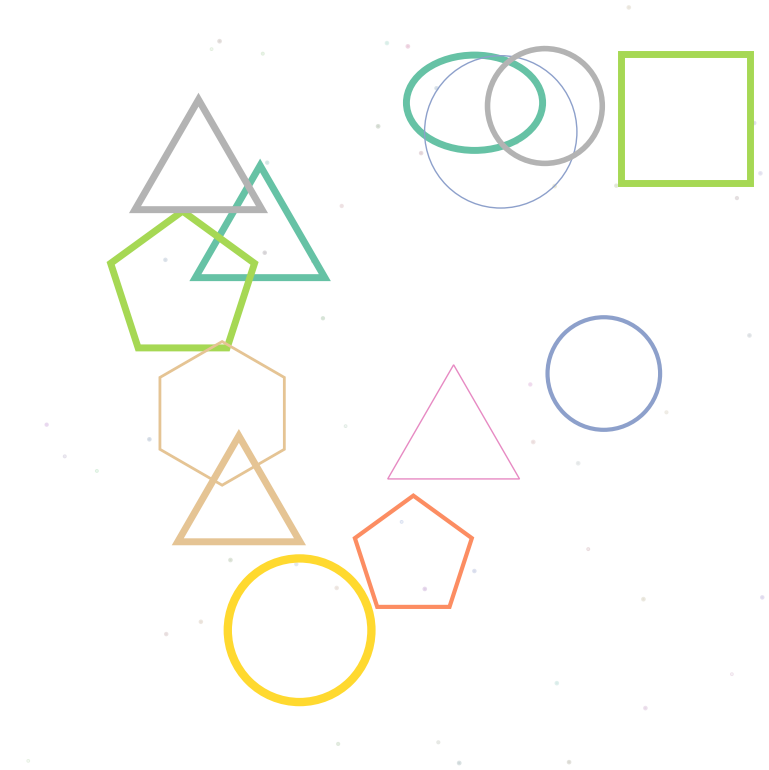[{"shape": "oval", "thickness": 2.5, "radius": 0.44, "center": [0.616, 0.867]}, {"shape": "triangle", "thickness": 2.5, "radius": 0.49, "center": [0.338, 0.688]}, {"shape": "pentagon", "thickness": 1.5, "radius": 0.4, "center": [0.537, 0.276]}, {"shape": "circle", "thickness": 1.5, "radius": 0.37, "center": [0.784, 0.515]}, {"shape": "circle", "thickness": 0.5, "radius": 0.49, "center": [0.65, 0.829]}, {"shape": "triangle", "thickness": 0.5, "radius": 0.49, "center": [0.589, 0.427]}, {"shape": "pentagon", "thickness": 2.5, "radius": 0.49, "center": [0.237, 0.628]}, {"shape": "square", "thickness": 2.5, "radius": 0.42, "center": [0.89, 0.846]}, {"shape": "circle", "thickness": 3, "radius": 0.47, "center": [0.389, 0.181]}, {"shape": "hexagon", "thickness": 1, "radius": 0.47, "center": [0.288, 0.463]}, {"shape": "triangle", "thickness": 2.5, "radius": 0.46, "center": [0.31, 0.342]}, {"shape": "circle", "thickness": 2, "radius": 0.37, "center": [0.708, 0.862]}, {"shape": "triangle", "thickness": 2.5, "radius": 0.48, "center": [0.258, 0.775]}]